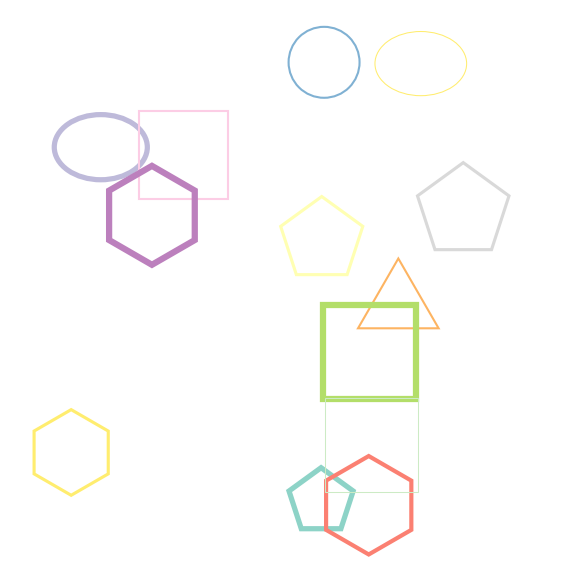[{"shape": "pentagon", "thickness": 2.5, "radius": 0.29, "center": [0.556, 0.131]}, {"shape": "pentagon", "thickness": 1.5, "radius": 0.37, "center": [0.557, 0.584]}, {"shape": "oval", "thickness": 2.5, "radius": 0.4, "center": [0.175, 0.744]}, {"shape": "hexagon", "thickness": 2, "radius": 0.43, "center": [0.638, 0.124]}, {"shape": "circle", "thickness": 1, "radius": 0.31, "center": [0.561, 0.891]}, {"shape": "triangle", "thickness": 1, "radius": 0.4, "center": [0.69, 0.471]}, {"shape": "square", "thickness": 3, "radius": 0.4, "center": [0.64, 0.39]}, {"shape": "square", "thickness": 1, "radius": 0.38, "center": [0.318, 0.731]}, {"shape": "pentagon", "thickness": 1.5, "radius": 0.42, "center": [0.802, 0.634]}, {"shape": "hexagon", "thickness": 3, "radius": 0.43, "center": [0.263, 0.626]}, {"shape": "square", "thickness": 0.5, "radius": 0.4, "center": [0.643, 0.229]}, {"shape": "oval", "thickness": 0.5, "radius": 0.4, "center": [0.729, 0.889]}, {"shape": "hexagon", "thickness": 1.5, "radius": 0.37, "center": [0.123, 0.216]}]